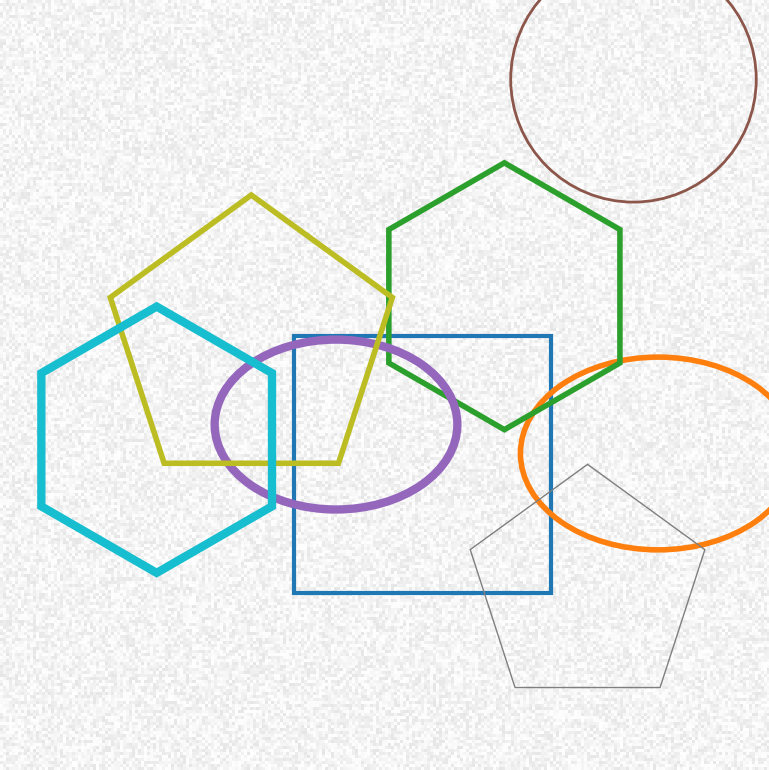[{"shape": "square", "thickness": 1.5, "radius": 0.84, "center": [0.549, 0.397]}, {"shape": "oval", "thickness": 2, "radius": 0.89, "center": [0.855, 0.411]}, {"shape": "hexagon", "thickness": 2, "radius": 0.87, "center": [0.655, 0.615]}, {"shape": "oval", "thickness": 3, "radius": 0.79, "center": [0.436, 0.449]}, {"shape": "circle", "thickness": 1, "radius": 0.8, "center": [0.823, 0.897]}, {"shape": "pentagon", "thickness": 0.5, "radius": 0.8, "center": [0.763, 0.237]}, {"shape": "pentagon", "thickness": 2, "radius": 0.96, "center": [0.326, 0.554]}, {"shape": "hexagon", "thickness": 3, "radius": 0.86, "center": [0.203, 0.429]}]